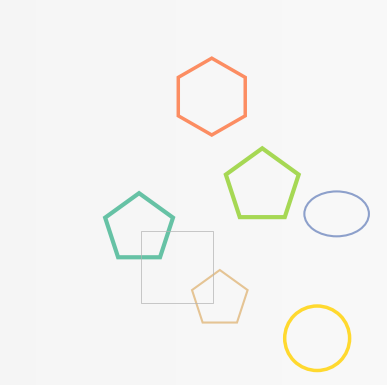[{"shape": "pentagon", "thickness": 3, "radius": 0.46, "center": [0.359, 0.406]}, {"shape": "hexagon", "thickness": 2.5, "radius": 0.5, "center": [0.546, 0.749]}, {"shape": "oval", "thickness": 1.5, "radius": 0.42, "center": [0.869, 0.444]}, {"shape": "pentagon", "thickness": 3, "radius": 0.49, "center": [0.677, 0.516]}, {"shape": "circle", "thickness": 2.5, "radius": 0.42, "center": [0.818, 0.121]}, {"shape": "pentagon", "thickness": 1.5, "radius": 0.38, "center": [0.567, 0.223]}, {"shape": "square", "thickness": 0.5, "radius": 0.47, "center": [0.457, 0.308]}]